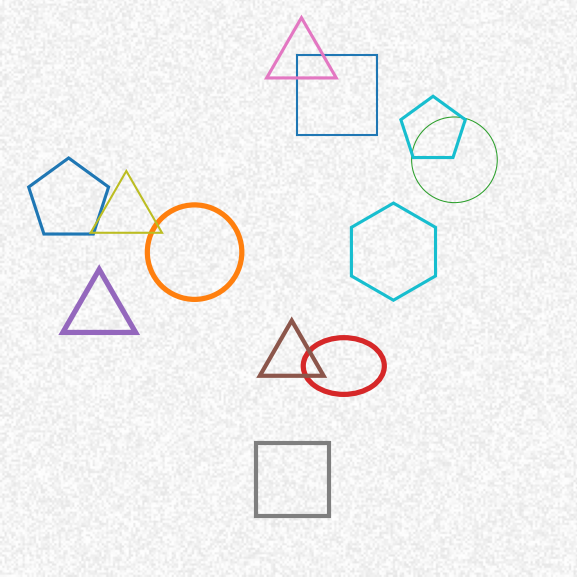[{"shape": "square", "thickness": 1, "radius": 0.35, "center": [0.584, 0.834]}, {"shape": "pentagon", "thickness": 1.5, "radius": 0.36, "center": [0.119, 0.653]}, {"shape": "circle", "thickness": 2.5, "radius": 0.41, "center": [0.337, 0.563]}, {"shape": "circle", "thickness": 0.5, "radius": 0.37, "center": [0.787, 0.722]}, {"shape": "oval", "thickness": 2.5, "radius": 0.35, "center": [0.595, 0.365]}, {"shape": "triangle", "thickness": 2.5, "radius": 0.36, "center": [0.172, 0.46]}, {"shape": "triangle", "thickness": 2, "radius": 0.32, "center": [0.505, 0.38]}, {"shape": "triangle", "thickness": 1.5, "radius": 0.35, "center": [0.522, 0.899]}, {"shape": "square", "thickness": 2, "radius": 0.31, "center": [0.507, 0.169]}, {"shape": "triangle", "thickness": 1, "radius": 0.36, "center": [0.219, 0.632]}, {"shape": "hexagon", "thickness": 1.5, "radius": 0.42, "center": [0.681, 0.563]}, {"shape": "pentagon", "thickness": 1.5, "radius": 0.29, "center": [0.75, 0.774]}]